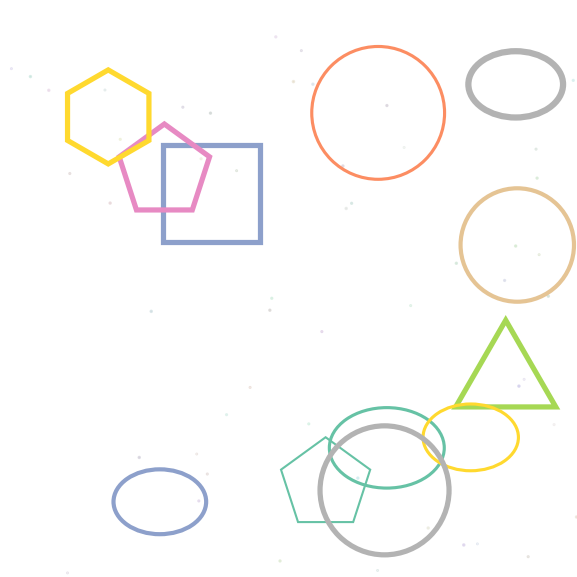[{"shape": "oval", "thickness": 1.5, "radius": 0.5, "center": [0.67, 0.224]}, {"shape": "pentagon", "thickness": 1, "radius": 0.41, "center": [0.564, 0.161]}, {"shape": "circle", "thickness": 1.5, "radius": 0.57, "center": [0.655, 0.804]}, {"shape": "square", "thickness": 2.5, "radius": 0.42, "center": [0.367, 0.664]}, {"shape": "oval", "thickness": 2, "radius": 0.4, "center": [0.277, 0.13]}, {"shape": "pentagon", "thickness": 2.5, "radius": 0.41, "center": [0.285, 0.702]}, {"shape": "triangle", "thickness": 2.5, "radius": 0.5, "center": [0.876, 0.345]}, {"shape": "oval", "thickness": 1.5, "radius": 0.41, "center": [0.815, 0.242]}, {"shape": "hexagon", "thickness": 2.5, "radius": 0.41, "center": [0.187, 0.797]}, {"shape": "circle", "thickness": 2, "radius": 0.49, "center": [0.896, 0.575]}, {"shape": "circle", "thickness": 2.5, "radius": 0.56, "center": [0.666, 0.15]}, {"shape": "oval", "thickness": 3, "radius": 0.41, "center": [0.893, 0.853]}]